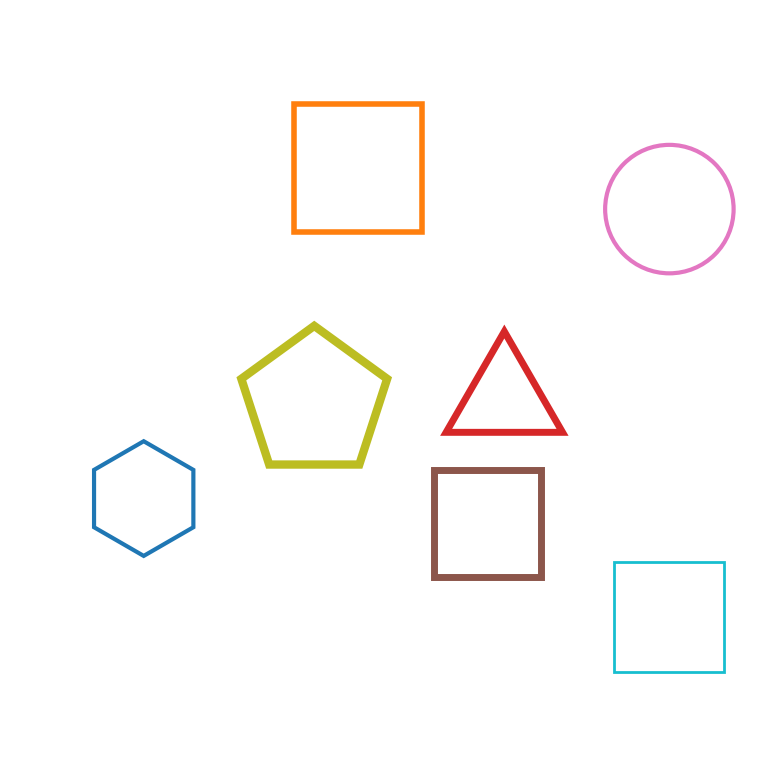[{"shape": "hexagon", "thickness": 1.5, "radius": 0.37, "center": [0.187, 0.353]}, {"shape": "square", "thickness": 2, "radius": 0.42, "center": [0.465, 0.782]}, {"shape": "triangle", "thickness": 2.5, "radius": 0.44, "center": [0.655, 0.482]}, {"shape": "square", "thickness": 2.5, "radius": 0.35, "center": [0.633, 0.32]}, {"shape": "circle", "thickness": 1.5, "radius": 0.42, "center": [0.869, 0.728]}, {"shape": "pentagon", "thickness": 3, "radius": 0.5, "center": [0.408, 0.477]}, {"shape": "square", "thickness": 1, "radius": 0.36, "center": [0.869, 0.199]}]